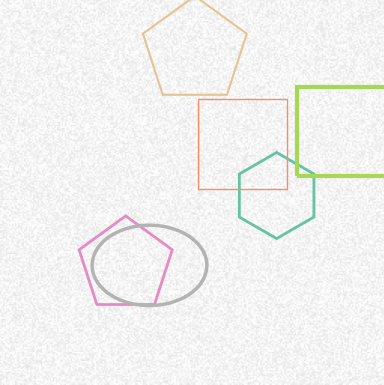[{"shape": "hexagon", "thickness": 2, "radius": 0.56, "center": [0.719, 0.492]}, {"shape": "square", "thickness": 1, "radius": 0.58, "center": [0.63, 0.627]}, {"shape": "pentagon", "thickness": 2, "radius": 0.64, "center": [0.326, 0.312]}, {"shape": "square", "thickness": 3, "radius": 0.58, "center": [0.887, 0.659]}, {"shape": "pentagon", "thickness": 1.5, "radius": 0.71, "center": [0.506, 0.869]}, {"shape": "oval", "thickness": 2.5, "radius": 0.75, "center": [0.388, 0.311]}]